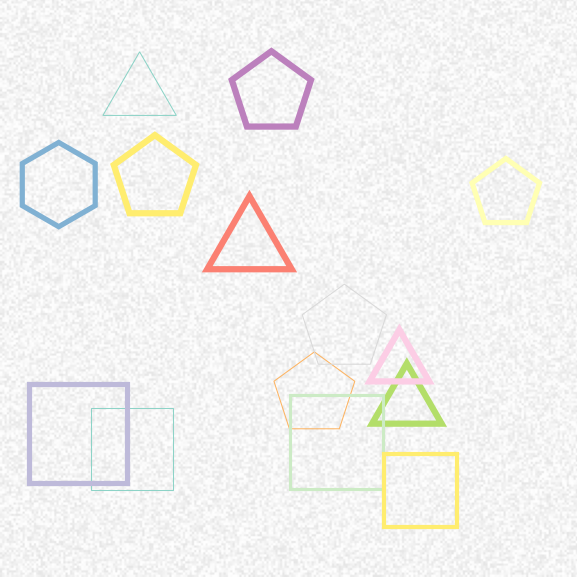[{"shape": "triangle", "thickness": 0.5, "radius": 0.37, "center": [0.242, 0.836]}, {"shape": "square", "thickness": 0.5, "radius": 0.36, "center": [0.228, 0.221]}, {"shape": "pentagon", "thickness": 2.5, "radius": 0.31, "center": [0.876, 0.663]}, {"shape": "square", "thickness": 2.5, "radius": 0.43, "center": [0.135, 0.248]}, {"shape": "triangle", "thickness": 3, "radius": 0.42, "center": [0.432, 0.575]}, {"shape": "hexagon", "thickness": 2.5, "radius": 0.36, "center": [0.102, 0.68]}, {"shape": "pentagon", "thickness": 0.5, "radius": 0.37, "center": [0.544, 0.316]}, {"shape": "triangle", "thickness": 3, "radius": 0.35, "center": [0.704, 0.3]}, {"shape": "triangle", "thickness": 3, "radius": 0.3, "center": [0.692, 0.369]}, {"shape": "pentagon", "thickness": 0.5, "radius": 0.38, "center": [0.596, 0.43]}, {"shape": "pentagon", "thickness": 3, "radius": 0.36, "center": [0.47, 0.838]}, {"shape": "square", "thickness": 1.5, "radius": 0.4, "center": [0.583, 0.234]}, {"shape": "square", "thickness": 2, "radius": 0.32, "center": [0.728, 0.15]}, {"shape": "pentagon", "thickness": 3, "radius": 0.37, "center": [0.268, 0.69]}]